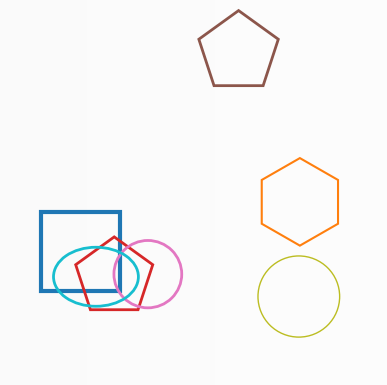[{"shape": "square", "thickness": 3, "radius": 0.51, "center": [0.208, 0.346]}, {"shape": "hexagon", "thickness": 1.5, "radius": 0.57, "center": [0.774, 0.476]}, {"shape": "pentagon", "thickness": 2, "radius": 0.52, "center": [0.295, 0.28]}, {"shape": "pentagon", "thickness": 2, "radius": 0.54, "center": [0.616, 0.865]}, {"shape": "circle", "thickness": 2, "radius": 0.44, "center": [0.382, 0.288]}, {"shape": "circle", "thickness": 1, "radius": 0.53, "center": [0.771, 0.23]}, {"shape": "oval", "thickness": 2, "radius": 0.55, "center": [0.248, 0.281]}]